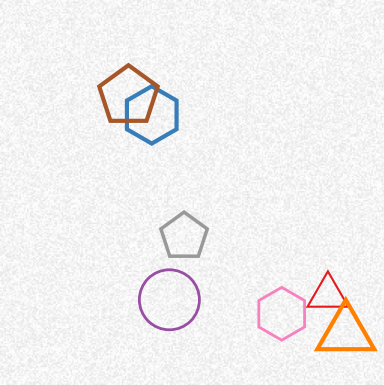[{"shape": "triangle", "thickness": 1.5, "radius": 0.31, "center": [0.852, 0.234]}, {"shape": "hexagon", "thickness": 3, "radius": 0.37, "center": [0.394, 0.702]}, {"shape": "circle", "thickness": 2, "radius": 0.39, "center": [0.44, 0.221]}, {"shape": "triangle", "thickness": 3, "radius": 0.43, "center": [0.898, 0.136]}, {"shape": "pentagon", "thickness": 3, "radius": 0.4, "center": [0.334, 0.751]}, {"shape": "hexagon", "thickness": 2, "radius": 0.34, "center": [0.732, 0.185]}, {"shape": "pentagon", "thickness": 2.5, "radius": 0.32, "center": [0.478, 0.386]}]